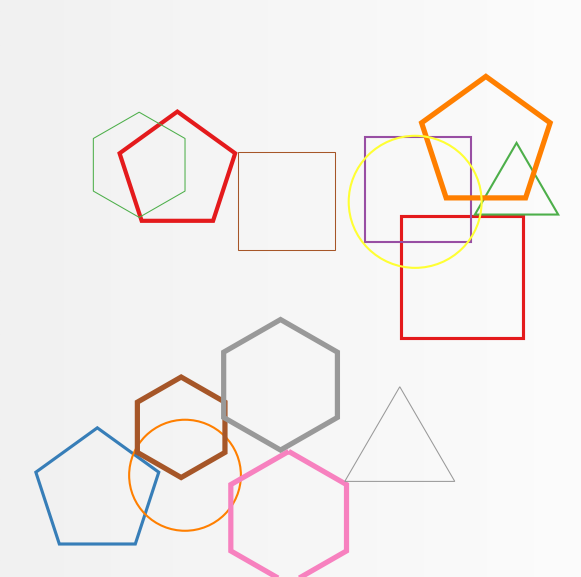[{"shape": "pentagon", "thickness": 2, "radius": 0.52, "center": [0.305, 0.701]}, {"shape": "square", "thickness": 1.5, "radius": 0.52, "center": [0.794, 0.519]}, {"shape": "pentagon", "thickness": 1.5, "radius": 0.56, "center": [0.167, 0.147]}, {"shape": "triangle", "thickness": 1, "radius": 0.41, "center": [0.889, 0.669]}, {"shape": "hexagon", "thickness": 0.5, "radius": 0.46, "center": [0.239, 0.714]}, {"shape": "square", "thickness": 1, "radius": 0.46, "center": [0.719, 0.671]}, {"shape": "circle", "thickness": 1, "radius": 0.48, "center": [0.318, 0.176]}, {"shape": "pentagon", "thickness": 2.5, "radius": 0.58, "center": [0.836, 0.751]}, {"shape": "circle", "thickness": 1, "radius": 0.57, "center": [0.714, 0.65]}, {"shape": "hexagon", "thickness": 2.5, "radius": 0.44, "center": [0.312, 0.259]}, {"shape": "square", "thickness": 0.5, "radius": 0.42, "center": [0.493, 0.651]}, {"shape": "hexagon", "thickness": 2.5, "radius": 0.57, "center": [0.497, 0.103]}, {"shape": "hexagon", "thickness": 2.5, "radius": 0.56, "center": [0.483, 0.333]}, {"shape": "triangle", "thickness": 0.5, "radius": 0.55, "center": [0.688, 0.22]}]